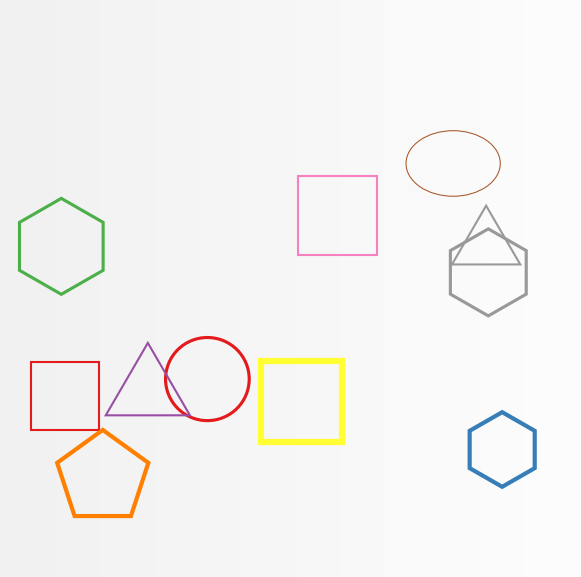[{"shape": "square", "thickness": 1, "radius": 0.29, "center": [0.112, 0.314]}, {"shape": "circle", "thickness": 1.5, "radius": 0.36, "center": [0.357, 0.343]}, {"shape": "hexagon", "thickness": 2, "radius": 0.32, "center": [0.864, 0.221]}, {"shape": "hexagon", "thickness": 1.5, "radius": 0.42, "center": [0.105, 0.573]}, {"shape": "triangle", "thickness": 1, "radius": 0.42, "center": [0.254, 0.322]}, {"shape": "pentagon", "thickness": 2, "radius": 0.41, "center": [0.177, 0.172]}, {"shape": "square", "thickness": 3, "radius": 0.35, "center": [0.519, 0.304]}, {"shape": "oval", "thickness": 0.5, "radius": 0.41, "center": [0.78, 0.716]}, {"shape": "square", "thickness": 1, "radius": 0.34, "center": [0.581, 0.626]}, {"shape": "triangle", "thickness": 1, "radius": 0.34, "center": [0.836, 0.575]}, {"shape": "hexagon", "thickness": 1.5, "radius": 0.38, "center": [0.84, 0.527]}]